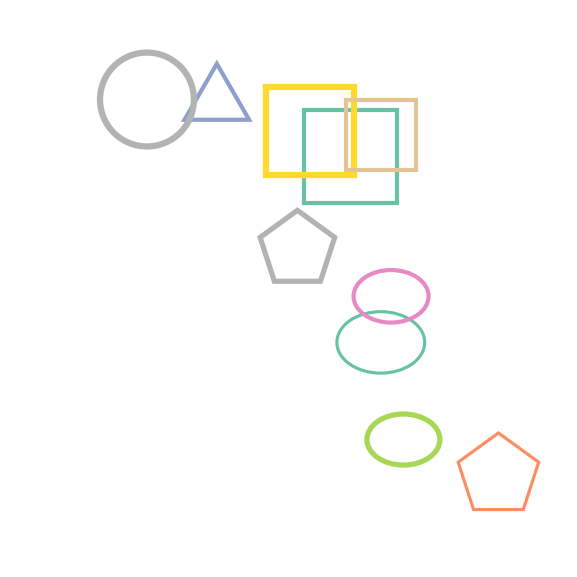[{"shape": "oval", "thickness": 1.5, "radius": 0.38, "center": [0.659, 0.406]}, {"shape": "square", "thickness": 2, "radius": 0.4, "center": [0.607, 0.728]}, {"shape": "pentagon", "thickness": 1.5, "radius": 0.37, "center": [0.863, 0.176]}, {"shape": "triangle", "thickness": 2, "radius": 0.32, "center": [0.375, 0.824]}, {"shape": "oval", "thickness": 2, "radius": 0.32, "center": [0.677, 0.486]}, {"shape": "oval", "thickness": 2.5, "radius": 0.32, "center": [0.699, 0.238]}, {"shape": "square", "thickness": 3, "radius": 0.38, "center": [0.537, 0.772]}, {"shape": "square", "thickness": 2, "radius": 0.3, "center": [0.66, 0.766]}, {"shape": "pentagon", "thickness": 2.5, "radius": 0.34, "center": [0.515, 0.567]}, {"shape": "circle", "thickness": 3, "radius": 0.41, "center": [0.254, 0.827]}]